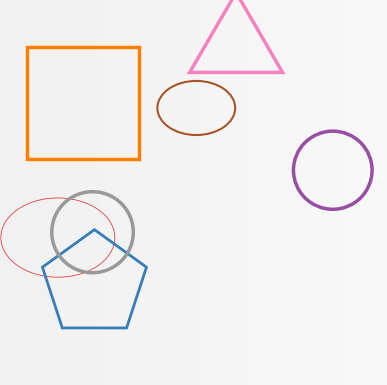[{"shape": "oval", "thickness": 0.5, "radius": 0.74, "center": [0.149, 0.383]}, {"shape": "pentagon", "thickness": 2, "radius": 0.71, "center": [0.244, 0.262]}, {"shape": "circle", "thickness": 2.5, "radius": 0.51, "center": [0.859, 0.558]}, {"shape": "square", "thickness": 2.5, "radius": 0.72, "center": [0.215, 0.733]}, {"shape": "oval", "thickness": 1.5, "radius": 0.5, "center": [0.507, 0.72]}, {"shape": "triangle", "thickness": 2.5, "radius": 0.69, "center": [0.609, 0.881]}, {"shape": "circle", "thickness": 2.5, "radius": 0.53, "center": [0.239, 0.397]}]